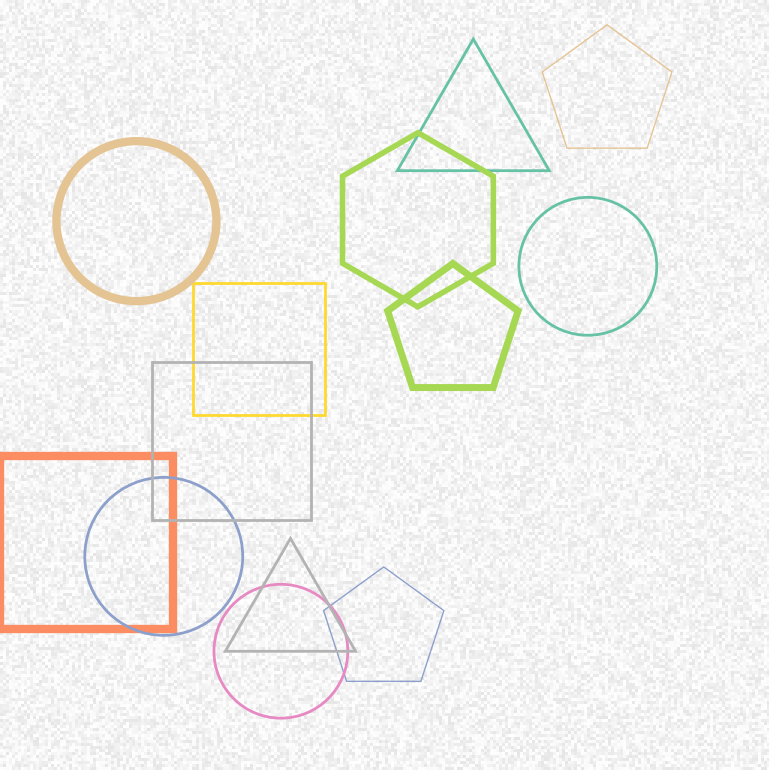[{"shape": "triangle", "thickness": 1, "radius": 0.57, "center": [0.615, 0.835]}, {"shape": "circle", "thickness": 1, "radius": 0.45, "center": [0.763, 0.654]}, {"shape": "square", "thickness": 3, "radius": 0.56, "center": [0.113, 0.295]}, {"shape": "circle", "thickness": 1, "radius": 0.51, "center": [0.213, 0.277]}, {"shape": "pentagon", "thickness": 0.5, "radius": 0.41, "center": [0.498, 0.182]}, {"shape": "circle", "thickness": 1, "radius": 0.43, "center": [0.365, 0.154]}, {"shape": "hexagon", "thickness": 2, "radius": 0.57, "center": [0.543, 0.715]}, {"shape": "pentagon", "thickness": 2.5, "radius": 0.45, "center": [0.588, 0.569]}, {"shape": "square", "thickness": 1, "radius": 0.43, "center": [0.336, 0.547]}, {"shape": "circle", "thickness": 3, "radius": 0.52, "center": [0.177, 0.713]}, {"shape": "pentagon", "thickness": 0.5, "radius": 0.44, "center": [0.788, 0.879]}, {"shape": "square", "thickness": 1, "radius": 0.51, "center": [0.301, 0.427]}, {"shape": "triangle", "thickness": 1, "radius": 0.49, "center": [0.377, 0.203]}]